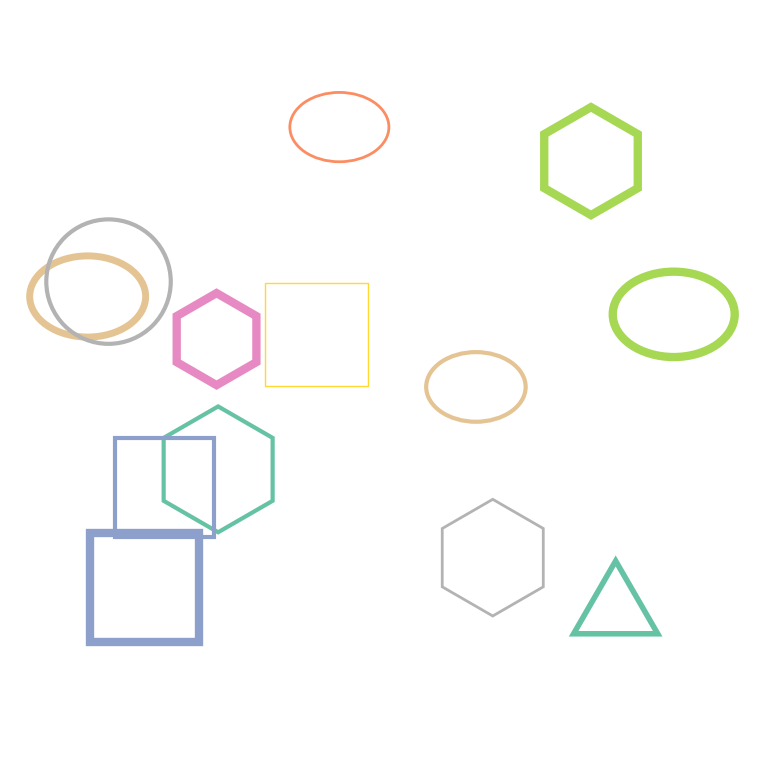[{"shape": "hexagon", "thickness": 1.5, "radius": 0.41, "center": [0.283, 0.39]}, {"shape": "triangle", "thickness": 2, "radius": 0.32, "center": [0.8, 0.208]}, {"shape": "oval", "thickness": 1, "radius": 0.32, "center": [0.441, 0.835]}, {"shape": "square", "thickness": 3, "radius": 0.35, "center": [0.187, 0.237]}, {"shape": "square", "thickness": 1.5, "radius": 0.32, "center": [0.214, 0.367]}, {"shape": "hexagon", "thickness": 3, "radius": 0.3, "center": [0.281, 0.56]}, {"shape": "hexagon", "thickness": 3, "radius": 0.35, "center": [0.768, 0.791]}, {"shape": "oval", "thickness": 3, "radius": 0.4, "center": [0.875, 0.592]}, {"shape": "square", "thickness": 0.5, "radius": 0.33, "center": [0.411, 0.565]}, {"shape": "oval", "thickness": 2.5, "radius": 0.38, "center": [0.114, 0.615]}, {"shape": "oval", "thickness": 1.5, "radius": 0.32, "center": [0.618, 0.497]}, {"shape": "hexagon", "thickness": 1, "radius": 0.38, "center": [0.64, 0.276]}, {"shape": "circle", "thickness": 1.5, "radius": 0.4, "center": [0.141, 0.634]}]